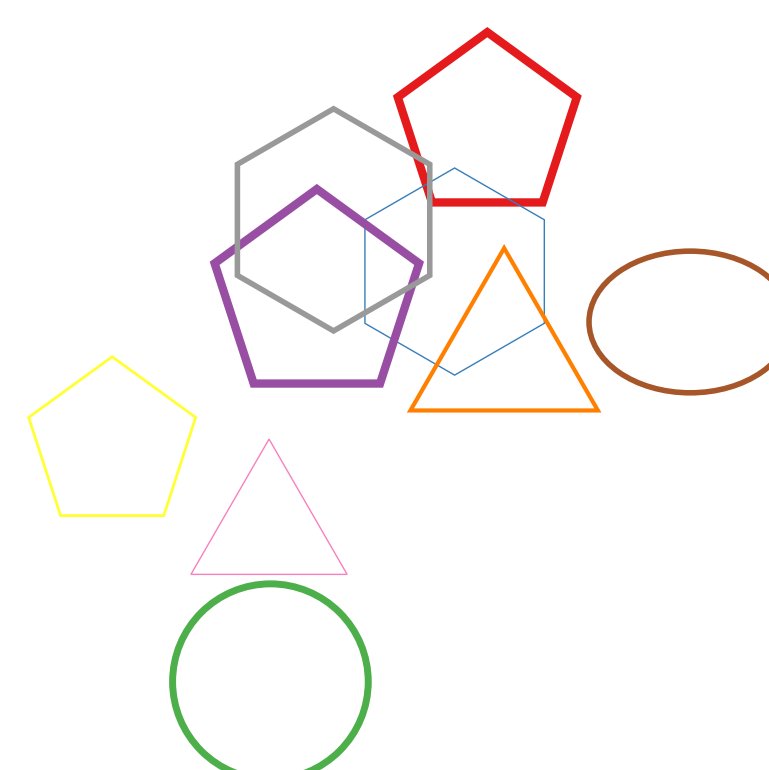[{"shape": "pentagon", "thickness": 3, "radius": 0.61, "center": [0.633, 0.836]}, {"shape": "hexagon", "thickness": 0.5, "radius": 0.67, "center": [0.59, 0.647]}, {"shape": "circle", "thickness": 2.5, "radius": 0.64, "center": [0.351, 0.115]}, {"shape": "pentagon", "thickness": 3, "radius": 0.7, "center": [0.412, 0.615]}, {"shape": "triangle", "thickness": 1.5, "radius": 0.7, "center": [0.655, 0.537]}, {"shape": "pentagon", "thickness": 1, "radius": 0.57, "center": [0.146, 0.423]}, {"shape": "oval", "thickness": 2, "radius": 0.66, "center": [0.896, 0.582]}, {"shape": "triangle", "thickness": 0.5, "radius": 0.59, "center": [0.349, 0.313]}, {"shape": "hexagon", "thickness": 2, "radius": 0.72, "center": [0.433, 0.714]}]